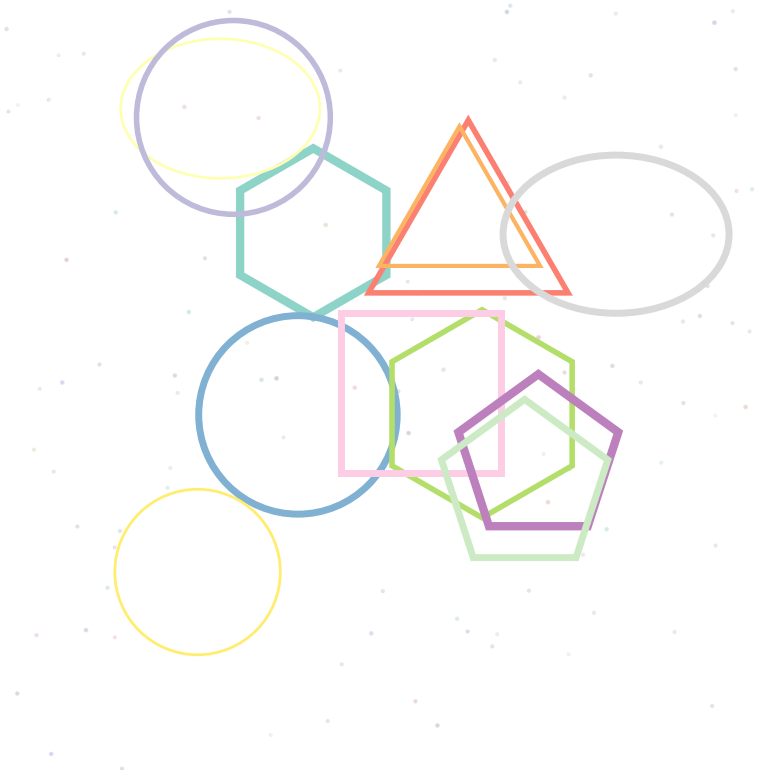[{"shape": "hexagon", "thickness": 3, "radius": 0.55, "center": [0.407, 0.698]}, {"shape": "oval", "thickness": 1, "radius": 0.65, "center": [0.286, 0.859]}, {"shape": "circle", "thickness": 2, "radius": 0.63, "center": [0.303, 0.848]}, {"shape": "triangle", "thickness": 2, "radius": 0.75, "center": [0.608, 0.694]}, {"shape": "circle", "thickness": 2.5, "radius": 0.64, "center": [0.387, 0.461]}, {"shape": "triangle", "thickness": 1.5, "radius": 0.6, "center": [0.597, 0.715]}, {"shape": "hexagon", "thickness": 2, "radius": 0.68, "center": [0.626, 0.463]}, {"shape": "square", "thickness": 2.5, "radius": 0.52, "center": [0.547, 0.49]}, {"shape": "oval", "thickness": 2.5, "radius": 0.73, "center": [0.8, 0.696]}, {"shape": "pentagon", "thickness": 3, "radius": 0.55, "center": [0.699, 0.405]}, {"shape": "pentagon", "thickness": 2.5, "radius": 0.57, "center": [0.681, 0.368]}, {"shape": "circle", "thickness": 1, "radius": 0.54, "center": [0.257, 0.257]}]